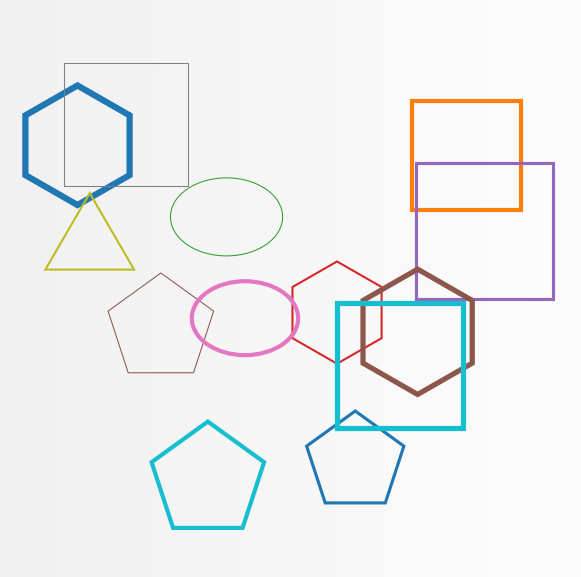[{"shape": "pentagon", "thickness": 1.5, "radius": 0.44, "center": [0.611, 0.199]}, {"shape": "hexagon", "thickness": 3, "radius": 0.52, "center": [0.133, 0.748]}, {"shape": "square", "thickness": 2, "radius": 0.47, "center": [0.802, 0.73]}, {"shape": "oval", "thickness": 0.5, "radius": 0.48, "center": [0.39, 0.624]}, {"shape": "hexagon", "thickness": 1, "radius": 0.44, "center": [0.58, 0.458]}, {"shape": "square", "thickness": 1.5, "radius": 0.59, "center": [0.834, 0.599]}, {"shape": "hexagon", "thickness": 2.5, "radius": 0.54, "center": [0.718, 0.425]}, {"shape": "pentagon", "thickness": 0.5, "radius": 0.48, "center": [0.277, 0.431]}, {"shape": "oval", "thickness": 2, "radius": 0.46, "center": [0.421, 0.448]}, {"shape": "square", "thickness": 0.5, "radius": 0.53, "center": [0.217, 0.783]}, {"shape": "triangle", "thickness": 1, "radius": 0.44, "center": [0.154, 0.576]}, {"shape": "pentagon", "thickness": 2, "radius": 0.51, "center": [0.358, 0.167]}, {"shape": "square", "thickness": 2.5, "radius": 0.54, "center": [0.688, 0.366]}]